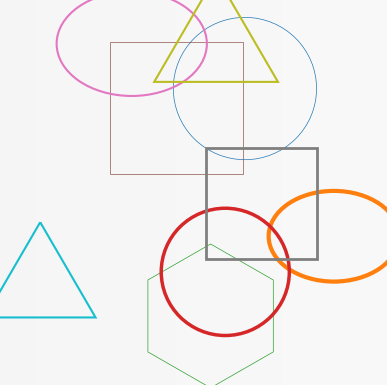[{"shape": "circle", "thickness": 0.5, "radius": 0.92, "center": [0.632, 0.77]}, {"shape": "oval", "thickness": 3, "radius": 0.84, "center": [0.862, 0.386]}, {"shape": "hexagon", "thickness": 0.5, "radius": 0.93, "center": [0.543, 0.179]}, {"shape": "circle", "thickness": 2.5, "radius": 0.83, "center": [0.581, 0.294]}, {"shape": "square", "thickness": 0.5, "radius": 0.86, "center": [0.455, 0.72]}, {"shape": "oval", "thickness": 1.5, "radius": 0.97, "center": [0.34, 0.886]}, {"shape": "square", "thickness": 2, "radius": 0.72, "center": [0.675, 0.472]}, {"shape": "triangle", "thickness": 1.5, "radius": 0.92, "center": [0.558, 0.879]}, {"shape": "triangle", "thickness": 1.5, "radius": 0.82, "center": [0.104, 0.258]}]